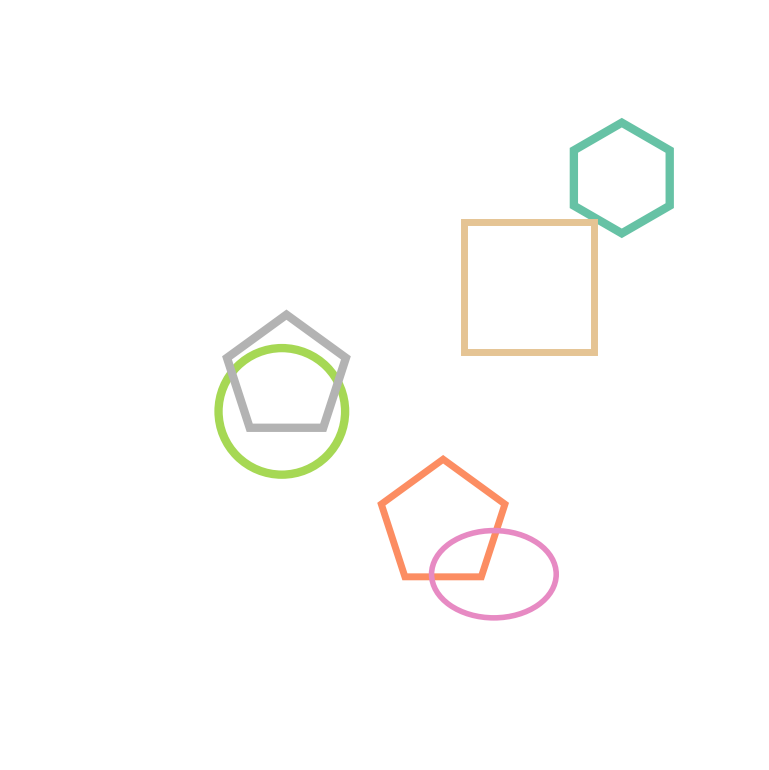[{"shape": "hexagon", "thickness": 3, "radius": 0.36, "center": [0.808, 0.769]}, {"shape": "pentagon", "thickness": 2.5, "radius": 0.42, "center": [0.575, 0.319]}, {"shape": "oval", "thickness": 2, "radius": 0.4, "center": [0.641, 0.254]}, {"shape": "circle", "thickness": 3, "radius": 0.41, "center": [0.366, 0.466]}, {"shape": "square", "thickness": 2.5, "radius": 0.42, "center": [0.687, 0.627]}, {"shape": "pentagon", "thickness": 3, "radius": 0.41, "center": [0.372, 0.51]}]